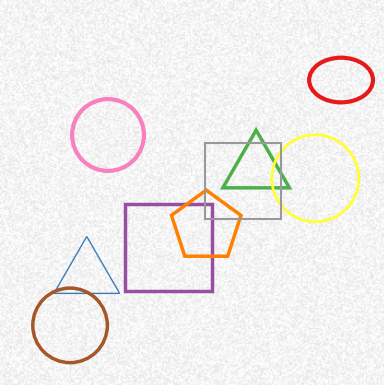[{"shape": "oval", "thickness": 3, "radius": 0.41, "center": [0.886, 0.792]}, {"shape": "triangle", "thickness": 1, "radius": 0.49, "center": [0.225, 0.287]}, {"shape": "triangle", "thickness": 2.5, "radius": 0.5, "center": [0.665, 0.562]}, {"shape": "square", "thickness": 2.5, "radius": 0.57, "center": [0.437, 0.357]}, {"shape": "pentagon", "thickness": 2.5, "radius": 0.47, "center": [0.536, 0.411]}, {"shape": "circle", "thickness": 2, "radius": 0.56, "center": [0.819, 0.537]}, {"shape": "circle", "thickness": 2.5, "radius": 0.48, "center": [0.182, 0.155]}, {"shape": "circle", "thickness": 3, "radius": 0.47, "center": [0.281, 0.649]}, {"shape": "square", "thickness": 1.5, "radius": 0.49, "center": [0.632, 0.53]}]